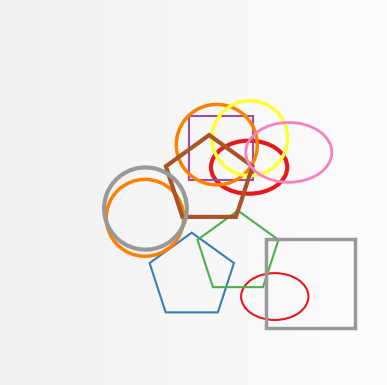[{"shape": "oval", "thickness": 3, "radius": 0.49, "center": [0.643, 0.566]}, {"shape": "oval", "thickness": 1.5, "radius": 0.43, "center": [0.709, 0.23]}, {"shape": "pentagon", "thickness": 1.5, "radius": 0.57, "center": [0.495, 0.281]}, {"shape": "pentagon", "thickness": 1.5, "radius": 0.55, "center": [0.614, 0.343]}, {"shape": "square", "thickness": 1.5, "radius": 0.41, "center": [0.57, 0.615]}, {"shape": "circle", "thickness": 2.5, "radius": 0.52, "center": [0.559, 0.624]}, {"shape": "circle", "thickness": 2.5, "radius": 0.5, "center": [0.374, 0.434]}, {"shape": "circle", "thickness": 2.5, "radius": 0.49, "center": [0.645, 0.641]}, {"shape": "pentagon", "thickness": 3, "radius": 0.59, "center": [0.54, 0.532]}, {"shape": "oval", "thickness": 2, "radius": 0.55, "center": [0.745, 0.604]}, {"shape": "circle", "thickness": 3, "radius": 0.53, "center": [0.375, 0.458]}, {"shape": "square", "thickness": 2.5, "radius": 0.58, "center": [0.801, 0.263]}]